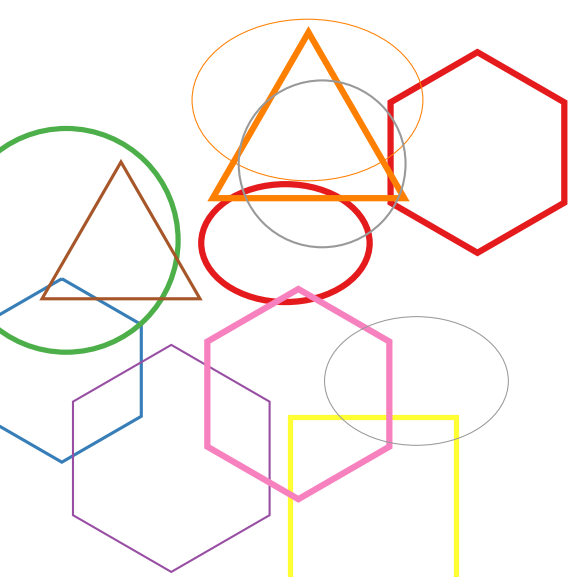[{"shape": "oval", "thickness": 3, "radius": 0.73, "center": [0.494, 0.578]}, {"shape": "hexagon", "thickness": 3, "radius": 0.87, "center": [0.827, 0.735]}, {"shape": "hexagon", "thickness": 1.5, "radius": 0.79, "center": [0.107, 0.358]}, {"shape": "circle", "thickness": 2.5, "radius": 0.97, "center": [0.115, 0.583]}, {"shape": "hexagon", "thickness": 1, "radius": 0.98, "center": [0.297, 0.205]}, {"shape": "triangle", "thickness": 3, "radius": 0.96, "center": [0.534, 0.752]}, {"shape": "oval", "thickness": 0.5, "radius": 1.0, "center": [0.532, 0.826]}, {"shape": "square", "thickness": 2.5, "radius": 0.72, "center": [0.646, 0.132]}, {"shape": "triangle", "thickness": 1.5, "radius": 0.79, "center": [0.21, 0.561]}, {"shape": "hexagon", "thickness": 3, "radius": 0.91, "center": [0.517, 0.317]}, {"shape": "oval", "thickness": 0.5, "radius": 0.8, "center": [0.721, 0.339]}, {"shape": "circle", "thickness": 1, "radius": 0.72, "center": [0.558, 0.715]}]